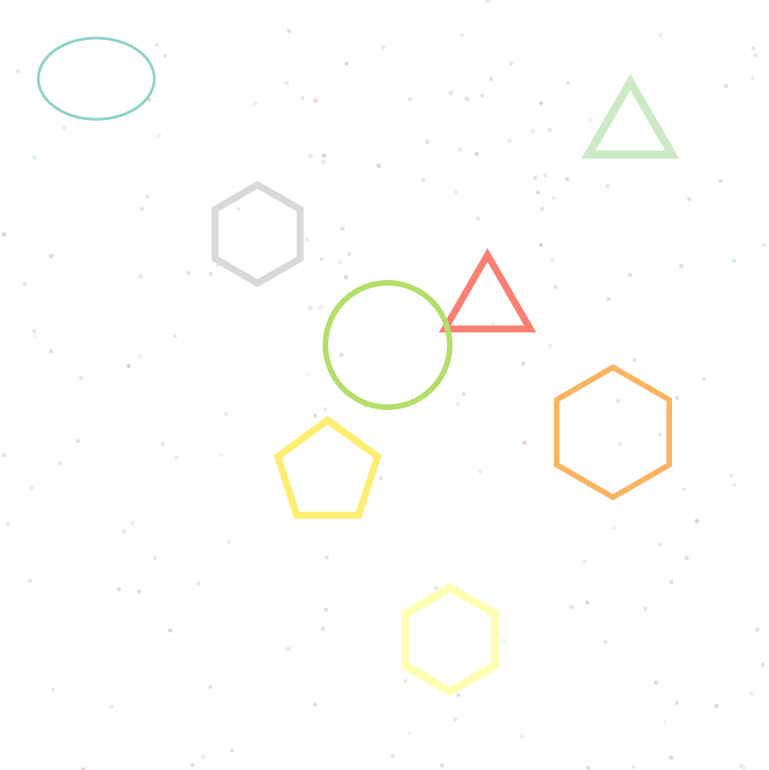[{"shape": "oval", "thickness": 1, "radius": 0.38, "center": [0.125, 0.898]}, {"shape": "hexagon", "thickness": 3, "radius": 0.34, "center": [0.585, 0.169]}, {"shape": "triangle", "thickness": 2.5, "radius": 0.32, "center": [0.633, 0.605]}, {"shape": "hexagon", "thickness": 2, "radius": 0.42, "center": [0.796, 0.439]}, {"shape": "circle", "thickness": 2, "radius": 0.4, "center": [0.503, 0.552]}, {"shape": "hexagon", "thickness": 2.5, "radius": 0.32, "center": [0.335, 0.696]}, {"shape": "triangle", "thickness": 3, "radius": 0.31, "center": [0.819, 0.831]}, {"shape": "pentagon", "thickness": 2.5, "radius": 0.34, "center": [0.426, 0.386]}]